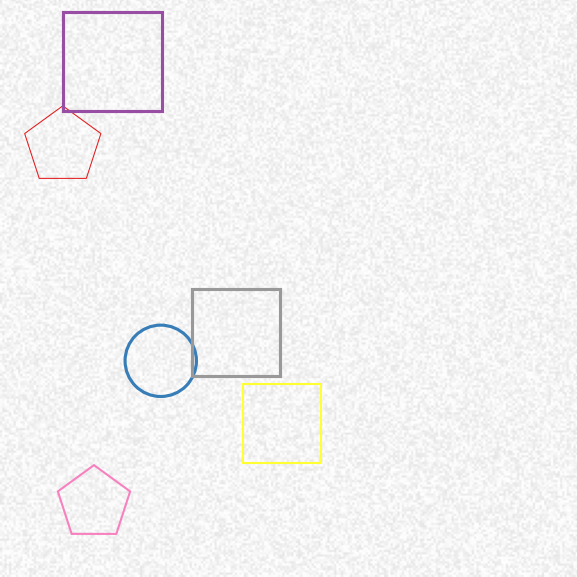[{"shape": "pentagon", "thickness": 0.5, "radius": 0.35, "center": [0.109, 0.746]}, {"shape": "circle", "thickness": 1.5, "radius": 0.31, "center": [0.278, 0.374]}, {"shape": "square", "thickness": 1.5, "radius": 0.43, "center": [0.195, 0.893]}, {"shape": "square", "thickness": 1, "radius": 0.34, "center": [0.488, 0.265]}, {"shape": "pentagon", "thickness": 1, "radius": 0.33, "center": [0.163, 0.128]}, {"shape": "square", "thickness": 1.5, "radius": 0.38, "center": [0.409, 0.423]}]